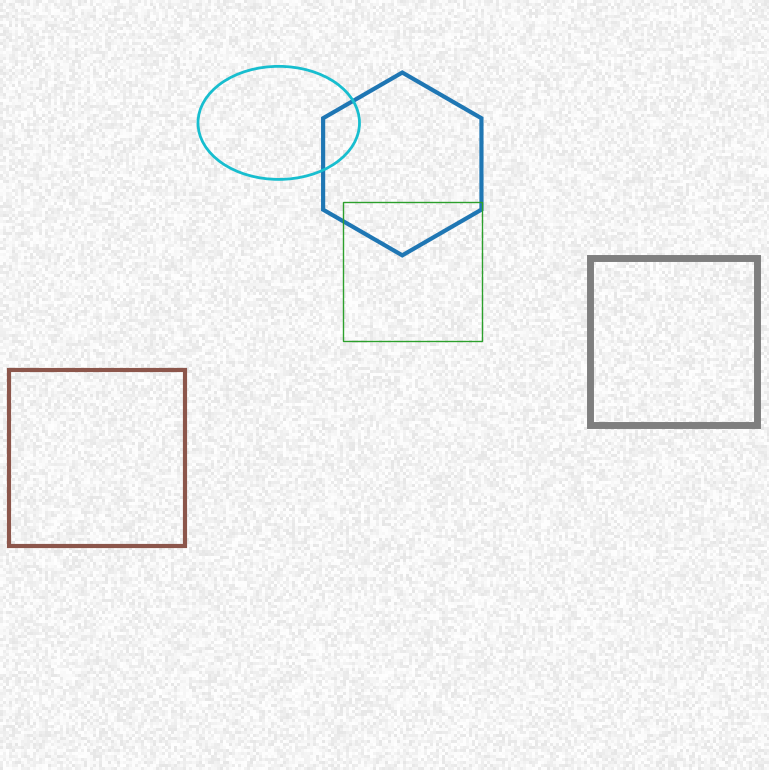[{"shape": "hexagon", "thickness": 1.5, "radius": 0.59, "center": [0.522, 0.787]}, {"shape": "square", "thickness": 0.5, "radius": 0.45, "center": [0.536, 0.647]}, {"shape": "square", "thickness": 1.5, "radius": 0.57, "center": [0.126, 0.405]}, {"shape": "square", "thickness": 2.5, "radius": 0.54, "center": [0.874, 0.556]}, {"shape": "oval", "thickness": 1, "radius": 0.52, "center": [0.362, 0.84]}]